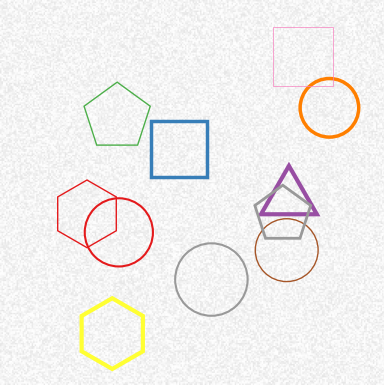[{"shape": "circle", "thickness": 1.5, "radius": 0.44, "center": [0.309, 0.396]}, {"shape": "hexagon", "thickness": 1, "radius": 0.44, "center": [0.226, 0.445]}, {"shape": "square", "thickness": 2.5, "radius": 0.36, "center": [0.465, 0.613]}, {"shape": "pentagon", "thickness": 1, "radius": 0.45, "center": [0.304, 0.696]}, {"shape": "triangle", "thickness": 3, "radius": 0.42, "center": [0.75, 0.485]}, {"shape": "circle", "thickness": 2.5, "radius": 0.38, "center": [0.856, 0.72]}, {"shape": "hexagon", "thickness": 3, "radius": 0.46, "center": [0.292, 0.133]}, {"shape": "circle", "thickness": 1, "radius": 0.41, "center": [0.745, 0.35]}, {"shape": "square", "thickness": 0.5, "radius": 0.39, "center": [0.787, 0.853]}, {"shape": "pentagon", "thickness": 2, "radius": 0.38, "center": [0.734, 0.443]}, {"shape": "circle", "thickness": 1.5, "radius": 0.47, "center": [0.549, 0.274]}]